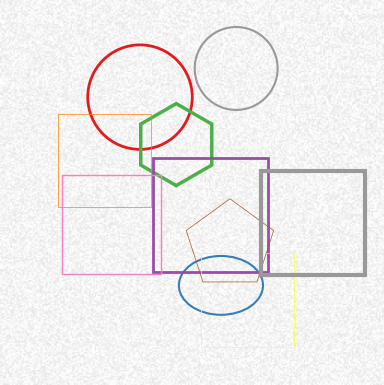[{"shape": "circle", "thickness": 2, "radius": 0.68, "center": [0.364, 0.748]}, {"shape": "oval", "thickness": 1.5, "radius": 0.55, "center": [0.574, 0.259]}, {"shape": "hexagon", "thickness": 2.5, "radius": 0.53, "center": [0.458, 0.624]}, {"shape": "square", "thickness": 2, "radius": 0.75, "center": [0.548, 0.442]}, {"shape": "square", "thickness": 0.5, "radius": 0.6, "center": [0.272, 0.584]}, {"shape": "square", "thickness": 0.5, "radius": 0.61, "center": [0.643, 0.221]}, {"shape": "pentagon", "thickness": 0.5, "radius": 0.6, "center": [0.597, 0.364]}, {"shape": "square", "thickness": 1, "radius": 0.64, "center": [0.29, 0.418]}, {"shape": "circle", "thickness": 1.5, "radius": 0.54, "center": [0.613, 0.822]}, {"shape": "square", "thickness": 3, "radius": 0.68, "center": [0.813, 0.422]}]